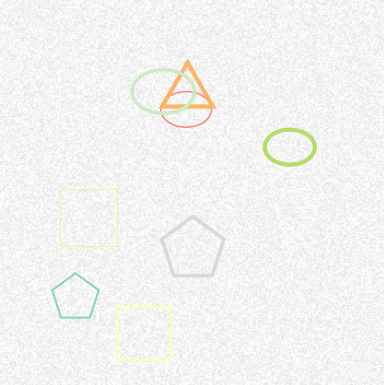[{"shape": "pentagon", "thickness": 1.5, "radius": 0.32, "center": [0.196, 0.227]}, {"shape": "square", "thickness": 1.5, "radius": 0.34, "center": [0.375, 0.134]}, {"shape": "oval", "thickness": 1, "radius": 0.33, "center": [0.483, 0.716]}, {"shape": "triangle", "thickness": 3, "radius": 0.38, "center": [0.487, 0.761]}, {"shape": "oval", "thickness": 3, "radius": 0.33, "center": [0.753, 0.618]}, {"shape": "pentagon", "thickness": 2.5, "radius": 0.42, "center": [0.501, 0.353]}, {"shape": "oval", "thickness": 2.5, "radius": 0.41, "center": [0.424, 0.762]}, {"shape": "square", "thickness": 0.5, "radius": 0.37, "center": [0.23, 0.435]}]